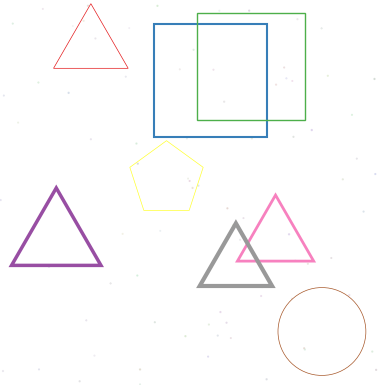[{"shape": "triangle", "thickness": 0.5, "radius": 0.56, "center": [0.236, 0.879]}, {"shape": "square", "thickness": 1.5, "radius": 0.73, "center": [0.546, 0.792]}, {"shape": "square", "thickness": 1, "radius": 0.7, "center": [0.652, 0.828]}, {"shape": "triangle", "thickness": 2.5, "radius": 0.67, "center": [0.146, 0.378]}, {"shape": "pentagon", "thickness": 0.5, "radius": 0.5, "center": [0.432, 0.534]}, {"shape": "circle", "thickness": 0.5, "radius": 0.57, "center": [0.836, 0.139]}, {"shape": "triangle", "thickness": 2, "radius": 0.57, "center": [0.716, 0.379]}, {"shape": "triangle", "thickness": 3, "radius": 0.54, "center": [0.613, 0.311]}]